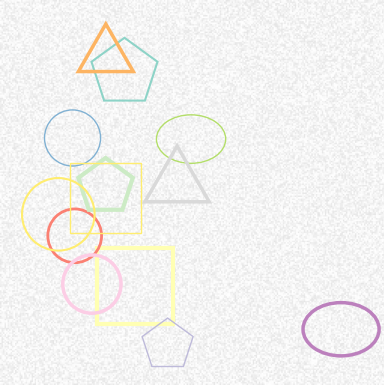[{"shape": "pentagon", "thickness": 1.5, "radius": 0.45, "center": [0.323, 0.812]}, {"shape": "square", "thickness": 3, "radius": 0.49, "center": [0.351, 0.257]}, {"shape": "pentagon", "thickness": 1, "radius": 0.35, "center": [0.435, 0.104]}, {"shape": "circle", "thickness": 2, "radius": 0.35, "center": [0.194, 0.388]}, {"shape": "circle", "thickness": 1, "radius": 0.36, "center": [0.188, 0.642]}, {"shape": "triangle", "thickness": 2.5, "radius": 0.41, "center": [0.275, 0.855]}, {"shape": "oval", "thickness": 1, "radius": 0.45, "center": [0.496, 0.639]}, {"shape": "circle", "thickness": 2.5, "radius": 0.38, "center": [0.239, 0.262]}, {"shape": "triangle", "thickness": 2.5, "radius": 0.48, "center": [0.46, 0.524]}, {"shape": "oval", "thickness": 2.5, "radius": 0.49, "center": [0.886, 0.145]}, {"shape": "pentagon", "thickness": 3, "radius": 0.37, "center": [0.274, 0.515]}, {"shape": "circle", "thickness": 1.5, "radius": 0.47, "center": [0.151, 0.443]}, {"shape": "square", "thickness": 1, "radius": 0.45, "center": [0.274, 0.487]}]